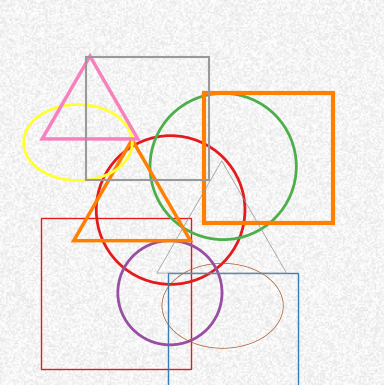[{"shape": "square", "thickness": 1, "radius": 0.98, "center": [0.3, 0.238]}, {"shape": "circle", "thickness": 2, "radius": 0.97, "center": [0.443, 0.455]}, {"shape": "square", "thickness": 1, "radius": 0.84, "center": [0.606, 0.122]}, {"shape": "circle", "thickness": 2, "radius": 0.95, "center": [0.58, 0.568]}, {"shape": "circle", "thickness": 2, "radius": 0.68, "center": [0.441, 0.24]}, {"shape": "square", "thickness": 3, "radius": 0.84, "center": [0.696, 0.59]}, {"shape": "triangle", "thickness": 2.5, "radius": 0.87, "center": [0.343, 0.462]}, {"shape": "oval", "thickness": 2, "radius": 0.71, "center": [0.202, 0.63]}, {"shape": "oval", "thickness": 0.5, "radius": 0.79, "center": [0.578, 0.206]}, {"shape": "triangle", "thickness": 2.5, "radius": 0.72, "center": [0.234, 0.711]}, {"shape": "square", "thickness": 1.5, "radius": 0.8, "center": [0.383, 0.693]}, {"shape": "triangle", "thickness": 0.5, "radius": 0.97, "center": [0.576, 0.388]}]